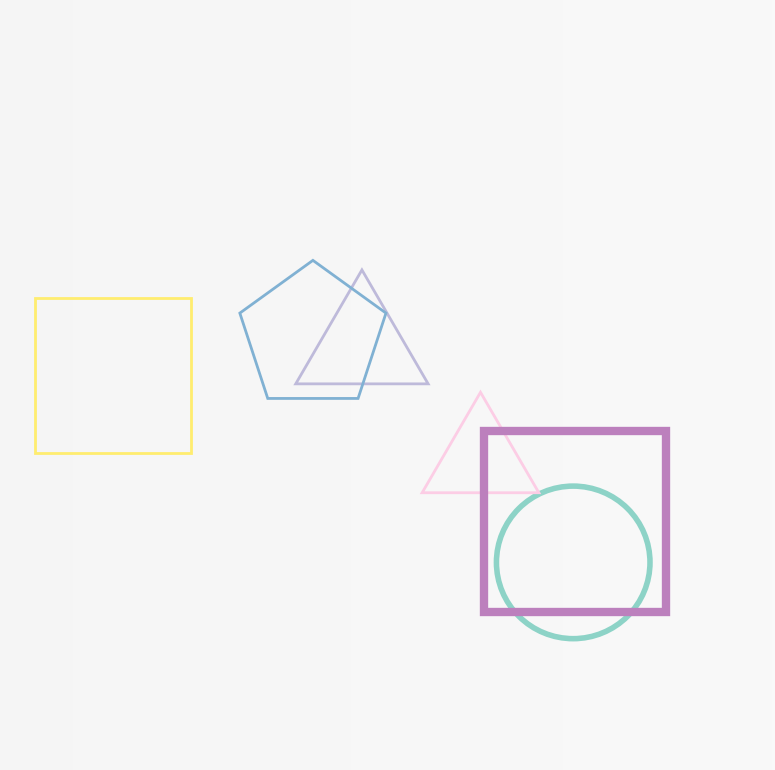[{"shape": "circle", "thickness": 2, "radius": 0.5, "center": [0.74, 0.27]}, {"shape": "triangle", "thickness": 1, "radius": 0.49, "center": [0.467, 0.551]}, {"shape": "pentagon", "thickness": 1, "radius": 0.5, "center": [0.404, 0.563]}, {"shape": "triangle", "thickness": 1, "radius": 0.43, "center": [0.62, 0.404]}, {"shape": "square", "thickness": 3, "radius": 0.59, "center": [0.742, 0.322]}, {"shape": "square", "thickness": 1, "radius": 0.5, "center": [0.146, 0.513]}]